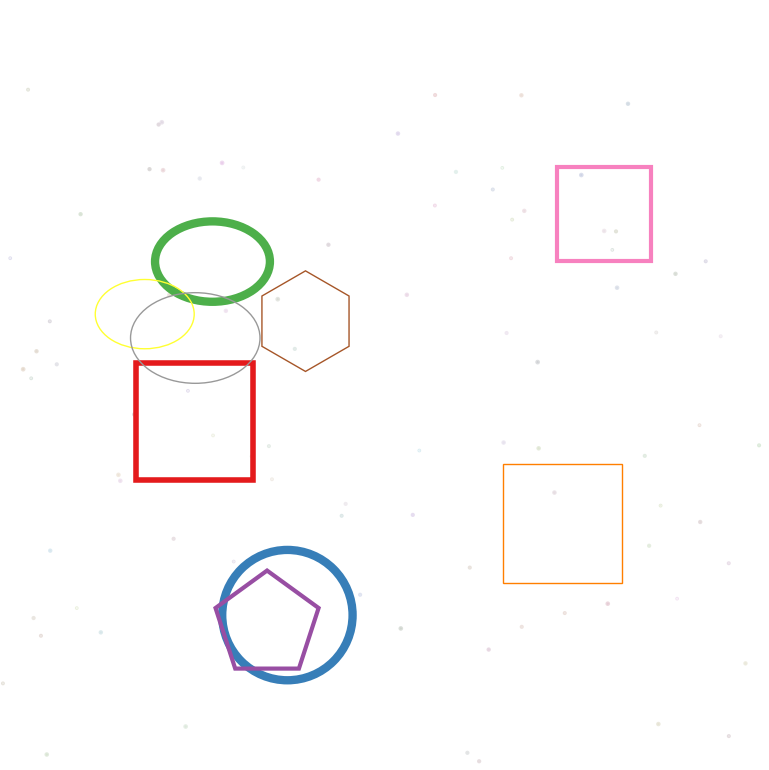[{"shape": "square", "thickness": 2, "radius": 0.38, "center": [0.252, 0.453]}, {"shape": "circle", "thickness": 3, "radius": 0.42, "center": [0.373, 0.201]}, {"shape": "oval", "thickness": 3, "radius": 0.37, "center": [0.276, 0.66]}, {"shape": "pentagon", "thickness": 1.5, "radius": 0.35, "center": [0.347, 0.189]}, {"shape": "square", "thickness": 0.5, "radius": 0.39, "center": [0.731, 0.32]}, {"shape": "oval", "thickness": 0.5, "radius": 0.32, "center": [0.188, 0.592]}, {"shape": "hexagon", "thickness": 0.5, "radius": 0.33, "center": [0.397, 0.583]}, {"shape": "square", "thickness": 1.5, "radius": 0.3, "center": [0.784, 0.722]}, {"shape": "oval", "thickness": 0.5, "radius": 0.42, "center": [0.254, 0.561]}]